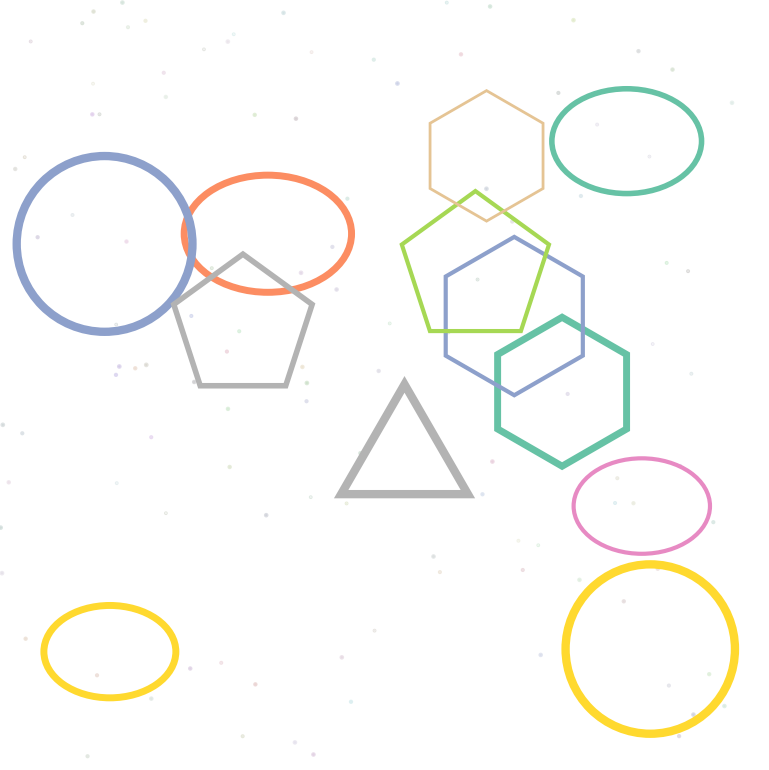[{"shape": "hexagon", "thickness": 2.5, "radius": 0.48, "center": [0.73, 0.491]}, {"shape": "oval", "thickness": 2, "radius": 0.49, "center": [0.814, 0.817]}, {"shape": "oval", "thickness": 2.5, "radius": 0.54, "center": [0.348, 0.696]}, {"shape": "circle", "thickness": 3, "radius": 0.57, "center": [0.136, 0.683]}, {"shape": "hexagon", "thickness": 1.5, "radius": 0.51, "center": [0.668, 0.59]}, {"shape": "oval", "thickness": 1.5, "radius": 0.44, "center": [0.834, 0.343]}, {"shape": "pentagon", "thickness": 1.5, "radius": 0.5, "center": [0.617, 0.651]}, {"shape": "circle", "thickness": 3, "radius": 0.55, "center": [0.845, 0.157]}, {"shape": "oval", "thickness": 2.5, "radius": 0.43, "center": [0.143, 0.154]}, {"shape": "hexagon", "thickness": 1, "radius": 0.42, "center": [0.632, 0.798]}, {"shape": "triangle", "thickness": 3, "radius": 0.48, "center": [0.525, 0.406]}, {"shape": "pentagon", "thickness": 2, "radius": 0.47, "center": [0.316, 0.575]}]